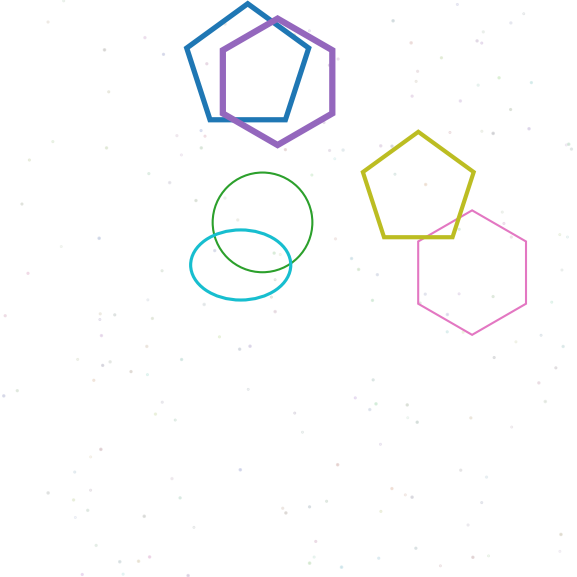[{"shape": "pentagon", "thickness": 2.5, "radius": 0.56, "center": [0.429, 0.882]}, {"shape": "circle", "thickness": 1, "radius": 0.43, "center": [0.455, 0.614]}, {"shape": "hexagon", "thickness": 3, "radius": 0.55, "center": [0.481, 0.857]}, {"shape": "hexagon", "thickness": 1, "radius": 0.54, "center": [0.817, 0.527]}, {"shape": "pentagon", "thickness": 2, "radius": 0.5, "center": [0.724, 0.67]}, {"shape": "oval", "thickness": 1.5, "radius": 0.43, "center": [0.417, 0.54]}]